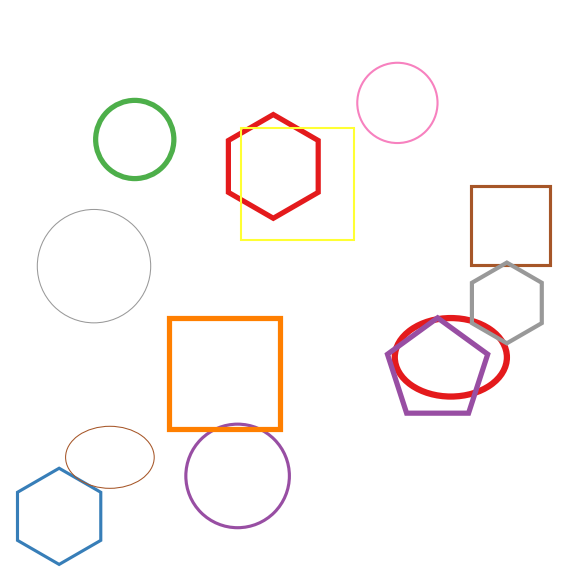[{"shape": "hexagon", "thickness": 2.5, "radius": 0.45, "center": [0.473, 0.711]}, {"shape": "oval", "thickness": 3, "radius": 0.49, "center": [0.781, 0.38]}, {"shape": "hexagon", "thickness": 1.5, "radius": 0.42, "center": [0.102, 0.105]}, {"shape": "circle", "thickness": 2.5, "radius": 0.34, "center": [0.233, 0.758]}, {"shape": "circle", "thickness": 1.5, "radius": 0.45, "center": [0.411, 0.175]}, {"shape": "pentagon", "thickness": 2.5, "radius": 0.46, "center": [0.758, 0.358]}, {"shape": "square", "thickness": 2.5, "radius": 0.48, "center": [0.388, 0.352]}, {"shape": "square", "thickness": 1, "radius": 0.49, "center": [0.515, 0.681]}, {"shape": "square", "thickness": 1.5, "radius": 0.34, "center": [0.884, 0.609]}, {"shape": "oval", "thickness": 0.5, "radius": 0.38, "center": [0.19, 0.207]}, {"shape": "circle", "thickness": 1, "radius": 0.35, "center": [0.688, 0.821]}, {"shape": "circle", "thickness": 0.5, "radius": 0.49, "center": [0.163, 0.538]}, {"shape": "hexagon", "thickness": 2, "radius": 0.35, "center": [0.878, 0.475]}]